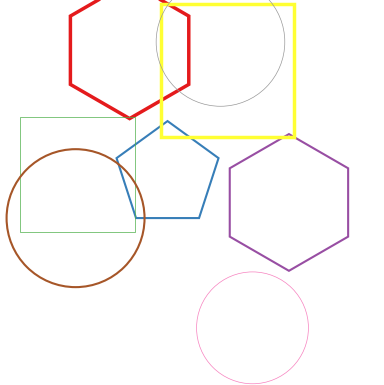[{"shape": "hexagon", "thickness": 2.5, "radius": 0.89, "center": [0.337, 0.87]}, {"shape": "pentagon", "thickness": 1.5, "radius": 0.7, "center": [0.435, 0.546]}, {"shape": "square", "thickness": 0.5, "radius": 0.75, "center": [0.201, 0.547]}, {"shape": "hexagon", "thickness": 1.5, "radius": 0.89, "center": [0.75, 0.474]}, {"shape": "square", "thickness": 2.5, "radius": 0.87, "center": [0.591, 0.818]}, {"shape": "circle", "thickness": 1.5, "radius": 0.9, "center": [0.196, 0.433]}, {"shape": "circle", "thickness": 0.5, "radius": 0.73, "center": [0.656, 0.148]}, {"shape": "circle", "thickness": 0.5, "radius": 0.84, "center": [0.573, 0.891]}]